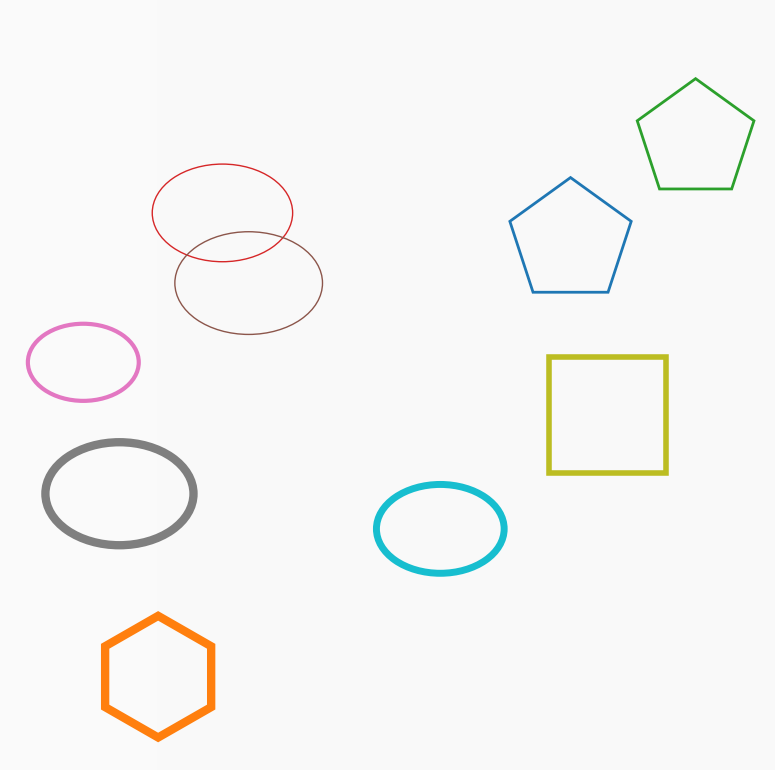[{"shape": "pentagon", "thickness": 1, "radius": 0.41, "center": [0.736, 0.687]}, {"shape": "hexagon", "thickness": 3, "radius": 0.39, "center": [0.204, 0.121]}, {"shape": "pentagon", "thickness": 1, "radius": 0.4, "center": [0.898, 0.819]}, {"shape": "oval", "thickness": 0.5, "radius": 0.45, "center": [0.287, 0.724]}, {"shape": "oval", "thickness": 0.5, "radius": 0.48, "center": [0.321, 0.632]}, {"shape": "oval", "thickness": 1.5, "radius": 0.36, "center": [0.107, 0.529]}, {"shape": "oval", "thickness": 3, "radius": 0.48, "center": [0.154, 0.359]}, {"shape": "square", "thickness": 2, "radius": 0.38, "center": [0.784, 0.461]}, {"shape": "oval", "thickness": 2.5, "radius": 0.41, "center": [0.568, 0.313]}]